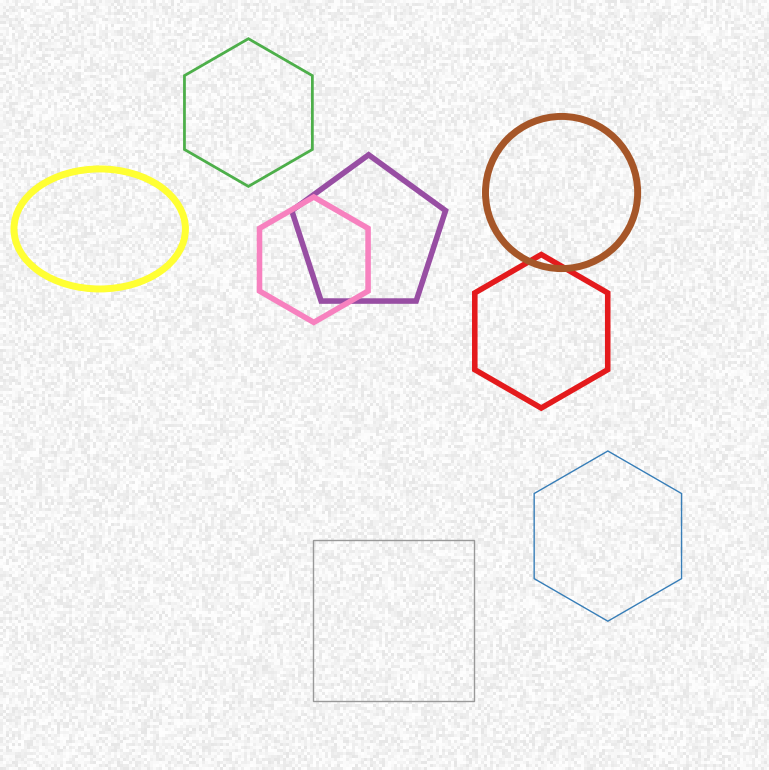[{"shape": "hexagon", "thickness": 2, "radius": 0.5, "center": [0.703, 0.57]}, {"shape": "hexagon", "thickness": 0.5, "radius": 0.55, "center": [0.789, 0.304]}, {"shape": "hexagon", "thickness": 1, "radius": 0.48, "center": [0.323, 0.854]}, {"shape": "pentagon", "thickness": 2, "radius": 0.52, "center": [0.479, 0.694]}, {"shape": "oval", "thickness": 2.5, "radius": 0.56, "center": [0.129, 0.703]}, {"shape": "circle", "thickness": 2.5, "radius": 0.49, "center": [0.729, 0.75]}, {"shape": "hexagon", "thickness": 2, "radius": 0.41, "center": [0.408, 0.663]}, {"shape": "square", "thickness": 0.5, "radius": 0.52, "center": [0.511, 0.194]}]